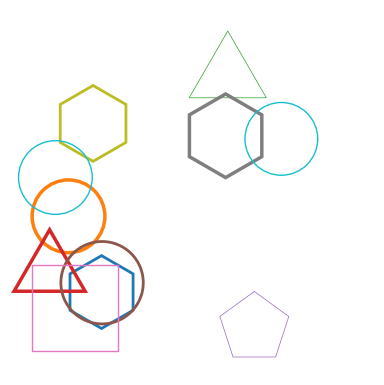[{"shape": "hexagon", "thickness": 2, "radius": 0.47, "center": [0.264, 0.241]}, {"shape": "circle", "thickness": 2.5, "radius": 0.47, "center": [0.178, 0.438]}, {"shape": "triangle", "thickness": 0.5, "radius": 0.58, "center": [0.592, 0.804]}, {"shape": "triangle", "thickness": 2.5, "radius": 0.53, "center": [0.129, 0.297]}, {"shape": "pentagon", "thickness": 0.5, "radius": 0.47, "center": [0.661, 0.149]}, {"shape": "circle", "thickness": 2, "radius": 0.54, "center": [0.265, 0.266]}, {"shape": "square", "thickness": 1, "radius": 0.56, "center": [0.195, 0.2]}, {"shape": "hexagon", "thickness": 2.5, "radius": 0.54, "center": [0.586, 0.647]}, {"shape": "hexagon", "thickness": 2, "radius": 0.49, "center": [0.242, 0.679]}, {"shape": "circle", "thickness": 1, "radius": 0.48, "center": [0.144, 0.539]}, {"shape": "circle", "thickness": 1, "radius": 0.47, "center": [0.731, 0.639]}]